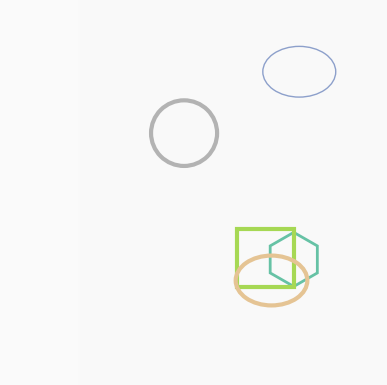[{"shape": "hexagon", "thickness": 2, "radius": 0.35, "center": [0.758, 0.326]}, {"shape": "oval", "thickness": 1, "radius": 0.47, "center": [0.772, 0.814]}, {"shape": "square", "thickness": 3, "radius": 0.37, "center": [0.685, 0.33]}, {"shape": "oval", "thickness": 3, "radius": 0.46, "center": [0.701, 0.271]}, {"shape": "circle", "thickness": 3, "radius": 0.43, "center": [0.475, 0.654]}]